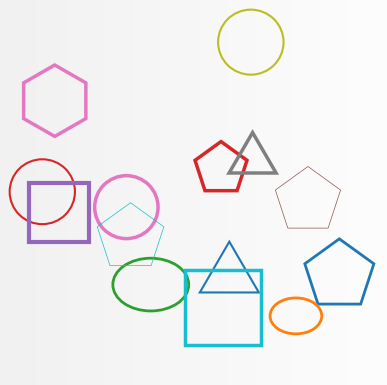[{"shape": "pentagon", "thickness": 2, "radius": 0.47, "center": [0.876, 0.286]}, {"shape": "triangle", "thickness": 1.5, "radius": 0.44, "center": [0.592, 0.284]}, {"shape": "oval", "thickness": 2, "radius": 0.33, "center": [0.764, 0.179]}, {"shape": "oval", "thickness": 2, "radius": 0.49, "center": [0.389, 0.261]}, {"shape": "circle", "thickness": 1.5, "radius": 0.42, "center": [0.109, 0.502]}, {"shape": "pentagon", "thickness": 2.5, "radius": 0.35, "center": [0.57, 0.562]}, {"shape": "square", "thickness": 3, "radius": 0.38, "center": [0.152, 0.448]}, {"shape": "pentagon", "thickness": 0.5, "radius": 0.44, "center": [0.795, 0.479]}, {"shape": "circle", "thickness": 2.5, "radius": 0.41, "center": [0.326, 0.462]}, {"shape": "hexagon", "thickness": 2.5, "radius": 0.46, "center": [0.141, 0.738]}, {"shape": "triangle", "thickness": 2.5, "radius": 0.35, "center": [0.652, 0.586]}, {"shape": "circle", "thickness": 1.5, "radius": 0.42, "center": [0.647, 0.891]}, {"shape": "square", "thickness": 2.5, "radius": 0.49, "center": [0.576, 0.202]}, {"shape": "pentagon", "thickness": 0.5, "radius": 0.45, "center": [0.337, 0.383]}]